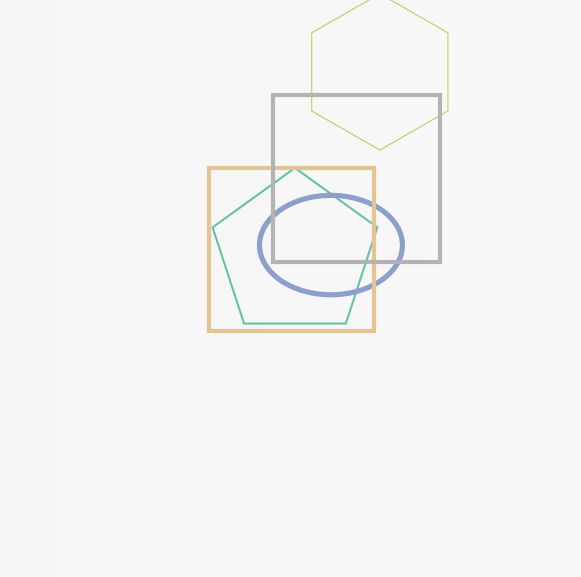[{"shape": "pentagon", "thickness": 1, "radius": 0.74, "center": [0.507, 0.559]}, {"shape": "oval", "thickness": 2.5, "radius": 0.61, "center": [0.569, 0.575]}, {"shape": "hexagon", "thickness": 0.5, "radius": 0.68, "center": [0.653, 0.875]}, {"shape": "square", "thickness": 2, "radius": 0.71, "center": [0.501, 0.567]}, {"shape": "square", "thickness": 2, "radius": 0.72, "center": [0.613, 0.69]}]